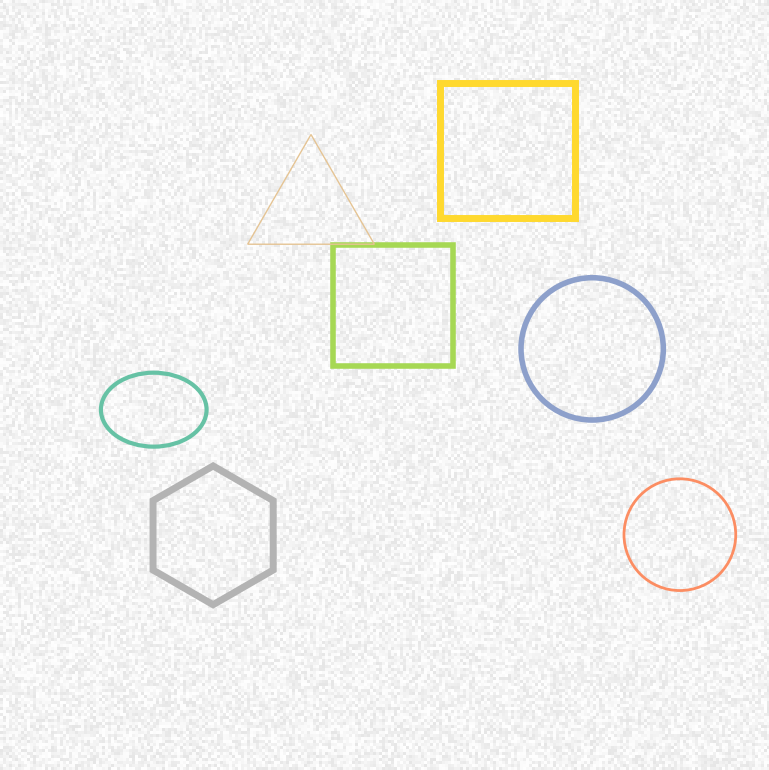[{"shape": "oval", "thickness": 1.5, "radius": 0.34, "center": [0.2, 0.468]}, {"shape": "circle", "thickness": 1, "radius": 0.36, "center": [0.883, 0.306]}, {"shape": "circle", "thickness": 2, "radius": 0.46, "center": [0.769, 0.547]}, {"shape": "square", "thickness": 2, "radius": 0.39, "center": [0.51, 0.603]}, {"shape": "square", "thickness": 2.5, "radius": 0.44, "center": [0.659, 0.805]}, {"shape": "triangle", "thickness": 0.5, "radius": 0.47, "center": [0.404, 0.73]}, {"shape": "hexagon", "thickness": 2.5, "radius": 0.45, "center": [0.277, 0.305]}]